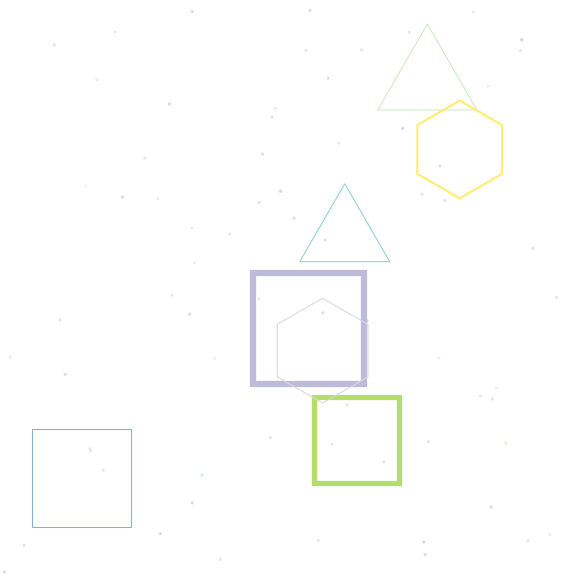[{"shape": "triangle", "thickness": 0.5, "radius": 0.45, "center": [0.597, 0.591]}, {"shape": "square", "thickness": 3, "radius": 0.48, "center": [0.535, 0.431]}, {"shape": "square", "thickness": 0.5, "radius": 0.43, "center": [0.141, 0.172]}, {"shape": "square", "thickness": 2.5, "radius": 0.37, "center": [0.617, 0.237]}, {"shape": "hexagon", "thickness": 0.5, "radius": 0.45, "center": [0.559, 0.392]}, {"shape": "triangle", "thickness": 0.5, "radius": 0.5, "center": [0.74, 0.858]}, {"shape": "hexagon", "thickness": 1, "radius": 0.42, "center": [0.796, 0.74]}]